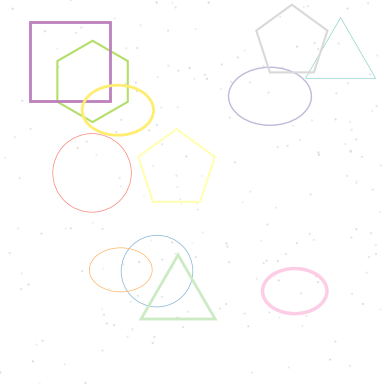[{"shape": "triangle", "thickness": 0.5, "radius": 0.53, "center": [0.885, 0.849]}, {"shape": "pentagon", "thickness": 1.5, "radius": 0.52, "center": [0.458, 0.56]}, {"shape": "oval", "thickness": 1, "radius": 0.54, "center": [0.701, 0.75]}, {"shape": "circle", "thickness": 0.5, "radius": 0.51, "center": [0.239, 0.551]}, {"shape": "circle", "thickness": 0.5, "radius": 0.47, "center": [0.408, 0.296]}, {"shape": "oval", "thickness": 0.5, "radius": 0.41, "center": [0.314, 0.299]}, {"shape": "hexagon", "thickness": 1.5, "radius": 0.53, "center": [0.24, 0.789]}, {"shape": "oval", "thickness": 2.5, "radius": 0.42, "center": [0.766, 0.244]}, {"shape": "pentagon", "thickness": 1.5, "radius": 0.49, "center": [0.758, 0.891]}, {"shape": "square", "thickness": 2, "radius": 0.52, "center": [0.181, 0.841]}, {"shape": "triangle", "thickness": 2, "radius": 0.56, "center": [0.463, 0.227]}, {"shape": "oval", "thickness": 2, "radius": 0.46, "center": [0.306, 0.714]}]